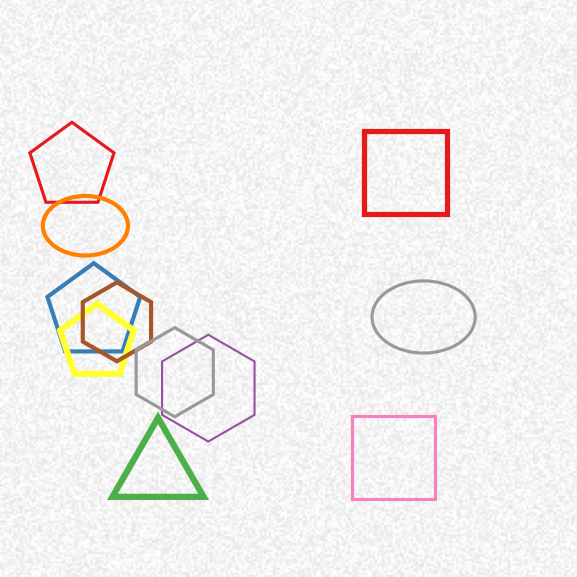[{"shape": "square", "thickness": 2.5, "radius": 0.36, "center": [0.702, 0.7]}, {"shape": "pentagon", "thickness": 1.5, "radius": 0.38, "center": [0.125, 0.711]}, {"shape": "pentagon", "thickness": 2, "radius": 0.42, "center": [0.162, 0.459]}, {"shape": "triangle", "thickness": 3, "radius": 0.46, "center": [0.274, 0.184]}, {"shape": "hexagon", "thickness": 1, "radius": 0.46, "center": [0.361, 0.327]}, {"shape": "oval", "thickness": 2, "radius": 0.37, "center": [0.148, 0.608]}, {"shape": "pentagon", "thickness": 3, "radius": 0.33, "center": [0.168, 0.406]}, {"shape": "hexagon", "thickness": 2, "radius": 0.34, "center": [0.202, 0.442]}, {"shape": "square", "thickness": 1.5, "radius": 0.36, "center": [0.682, 0.207]}, {"shape": "oval", "thickness": 1.5, "radius": 0.45, "center": [0.734, 0.45]}, {"shape": "hexagon", "thickness": 1.5, "radius": 0.39, "center": [0.303, 0.355]}]